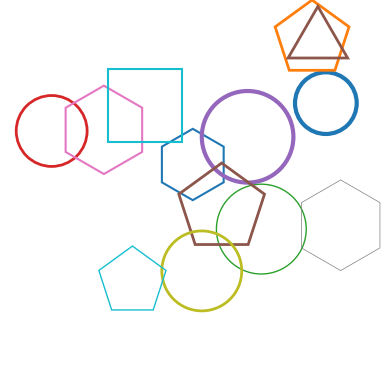[{"shape": "circle", "thickness": 3, "radius": 0.4, "center": [0.846, 0.732]}, {"shape": "hexagon", "thickness": 1.5, "radius": 0.46, "center": [0.501, 0.573]}, {"shape": "pentagon", "thickness": 2, "radius": 0.5, "center": [0.811, 0.899]}, {"shape": "circle", "thickness": 1, "radius": 0.58, "center": [0.679, 0.405]}, {"shape": "circle", "thickness": 2, "radius": 0.46, "center": [0.134, 0.66]}, {"shape": "circle", "thickness": 3, "radius": 0.59, "center": [0.643, 0.645]}, {"shape": "pentagon", "thickness": 2, "radius": 0.59, "center": [0.576, 0.46]}, {"shape": "triangle", "thickness": 2, "radius": 0.45, "center": [0.826, 0.894]}, {"shape": "hexagon", "thickness": 1.5, "radius": 0.57, "center": [0.27, 0.663]}, {"shape": "hexagon", "thickness": 0.5, "radius": 0.59, "center": [0.885, 0.415]}, {"shape": "circle", "thickness": 2, "radius": 0.52, "center": [0.524, 0.296]}, {"shape": "square", "thickness": 1.5, "radius": 0.48, "center": [0.378, 0.726]}, {"shape": "pentagon", "thickness": 1, "radius": 0.46, "center": [0.344, 0.269]}]